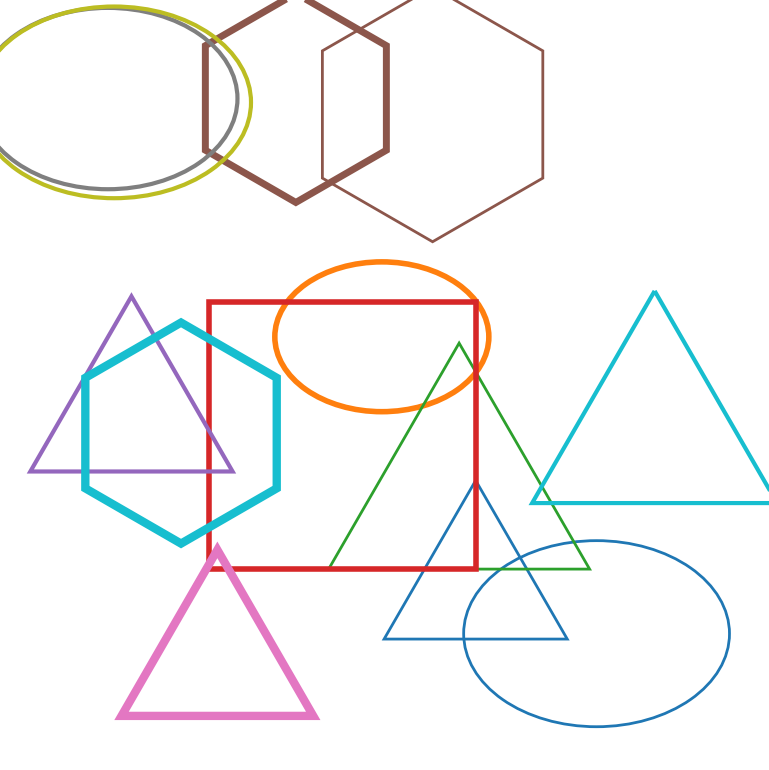[{"shape": "oval", "thickness": 1, "radius": 0.86, "center": [0.775, 0.177]}, {"shape": "triangle", "thickness": 1, "radius": 0.69, "center": [0.618, 0.239]}, {"shape": "oval", "thickness": 2, "radius": 0.69, "center": [0.496, 0.563]}, {"shape": "triangle", "thickness": 1, "radius": 0.98, "center": [0.596, 0.359]}, {"shape": "square", "thickness": 2, "radius": 0.87, "center": [0.445, 0.434]}, {"shape": "triangle", "thickness": 1.5, "radius": 0.76, "center": [0.171, 0.464]}, {"shape": "hexagon", "thickness": 2.5, "radius": 0.68, "center": [0.384, 0.873]}, {"shape": "hexagon", "thickness": 1, "radius": 0.83, "center": [0.562, 0.851]}, {"shape": "triangle", "thickness": 3, "radius": 0.72, "center": [0.282, 0.142]}, {"shape": "oval", "thickness": 1.5, "radius": 0.84, "center": [0.14, 0.872]}, {"shape": "oval", "thickness": 1.5, "radius": 0.89, "center": [0.148, 0.867]}, {"shape": "triangle", "thickness": 1.5, "radius": 0.92, "center": [0.85, 0.438]}, {"shape": "hexagon", "thickness": 3, "radius": 0.72, "center": [0.235, 0.438]}]